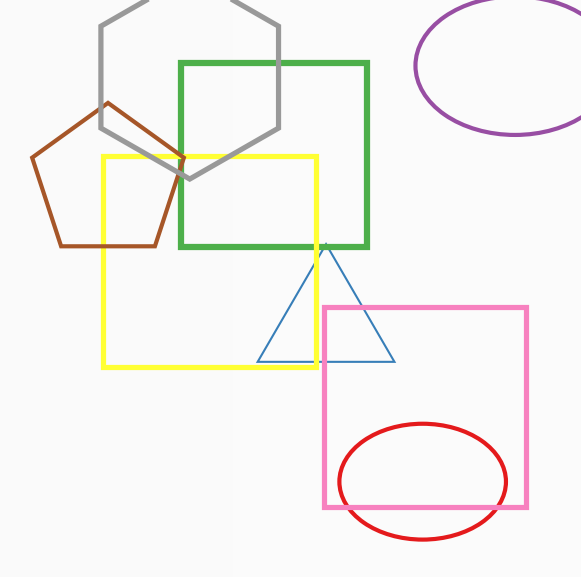[{"shape": "oval", "thickness": 2, "radius": 0.72, "center": [0.727, 0.165]}, {"shape": "triangle", "thickness": 1, "radius": 0.68, "center": [0.561, 0.441]}, {"shape": "square", "thickness": 3, "radius": 0.8, "center": [0.472, 0.73]}, {"shape": "oval", "thickness": 2, "radius": 0.86, "center": [0.886, 0.885]}, {"shape": "square", "thickness": 2.5, "radius": 0.92, "center": [0.361, 0.547]}, {"shape": "pentagon", "thickness": 2, "radius": 0.69, "center": [0.186, 0.684]}, {"shape": "square", "thickness": 2.5, "radius": 0.87, "center": [0.731, 0.295]}, {"shape": "hexagon", "thickness": 2.5, "radius": 0.88, "center": [0.326, 0.866]}]